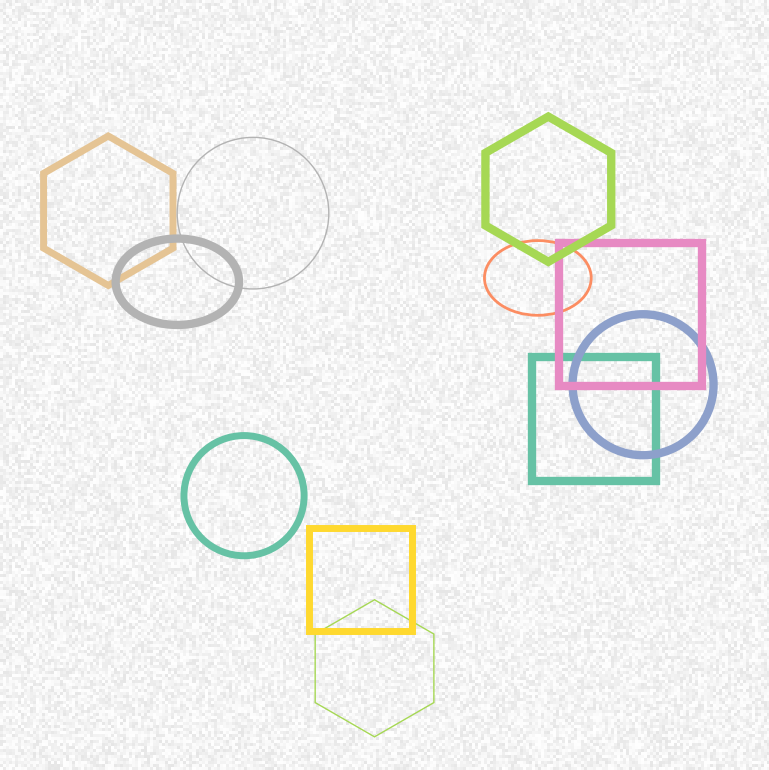[{"shape": "circle", "thickness": 2.5, "radius": 0.39, "center": [0.317, 0.356]}, {"shape": "square", "thickness": 3, "radius": 0.4, "center": [0.772, 0.456]}, {"shape": "oval", "thickness": 1, "radius": 0.35, "center": [0.698, 0.639]}, {"shape": "circle", "thickness": 3, "radius": 0.46, "center": [0.835, 0.5]}, {"shape": "square", "thickness": 3, "radius": 0.46, "center": [0.819, 0.592]}, {"shape": "hexagon", "thickness": 0.5, "radius": 0.45, "center": [0.486, 0.132]}, {"shape": "hexagon", "thickness": 3, "radius": 0.47, "center": [0.712, 0.754]}, {"shape": "square", "thickness": 2.5, "radius": 0.33, "center": [0.469, 0.247]}, {"shape": "hexagon", "thickness": 2.5, "radius": 0.49, "center": [0.141, 0.726]}, {"shape": "oval", "thickness": 3, "radius": 0.4, "center": [0.23, 0.634]}, {"shape": "circle", "thickness": 0.5, "radius": 0.49, "center": [0.329, 0.723]}]